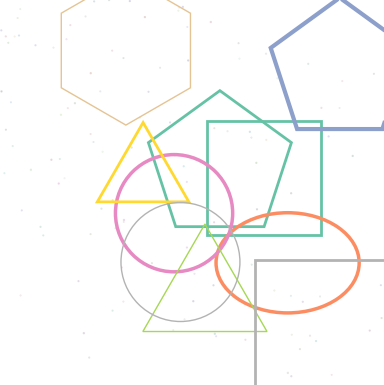[{"shape": "pentagon", "thickness": 2, "radius": 0.98, "center": [0.571, 0.569]}, {"shape": "square", "thickness": 2, "radius": 0.74, "center": [0.686, 0.538]}, {"shape": "oval", "thickness": 2.5, "radius": 0.93, "center": [0.747, 0.317]}, {"shape": "pentagon", "thickness": 3, "radius": 0.94, "center": [0.882, 0.817]}, {"shape": "circle", "thickness": 2.5, "radius": 0.76, "center": [0.452, 0.446]}, {"shape": "triangle", "thickness": 1, "radius": 0.93, "center": [0.532, 0.232]}, {"shape": "triangle", "thickness": 2, "radius": 0.69, "center": [0.372, 0.544]}, {"shape": "hexagon", "thickness": 1, "radius": 0.97, "center": [0.327, 0.869]}, {"shape": "circle", "thickness": 1, "radius": 0.77, "center": [0.469, 0.319]}, {"shape": "square", "thickness": 2, "radius": 0.97, "center": [0.858, 0.131]}]